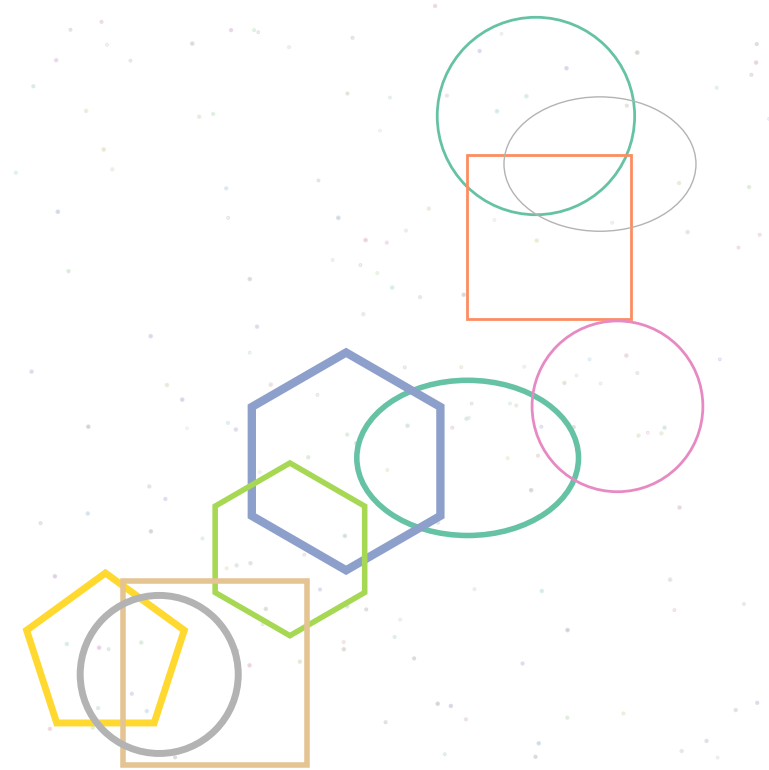[{"shape": "oval", "thickness": 2, "radius": 0.72, "center": [0.607, 0.405]}, {"shape": "circle", "thickness": 1, "radius": 0.64, "center": [0.696, 0.849]}, {"shape": "square", "thickness": 1, "radius": 0.53, "center": [0.713, 0.692]}, {"shape": "hexagon", "thickness": 3, "radius": 0.71, "center": [0.449, 0.401]}, {"shape": "circle", "thickness": 1, "radius": 0.55, "center": [0.802, 0.472]}, {"shape": "hexagon", "thickness": 2, "radius": 0.56, "center": [0.377, 0.287]}, {"shape": "pentagon", "thickness": 2.5, "radius": 0.54, "center": [0.137, 0.148]}, {"shape": "square", "thickness": 2, "radius": 0.6, "center": [0.279, 0.126]}, {"shape": "circle", "thickness": 2.5, "radius": 0.51, "center": [0.207, 0.124]}, {"shape": "oval", "thickness": 0.5, "radius": 0.62, "center": [0.779, 0.787]}]